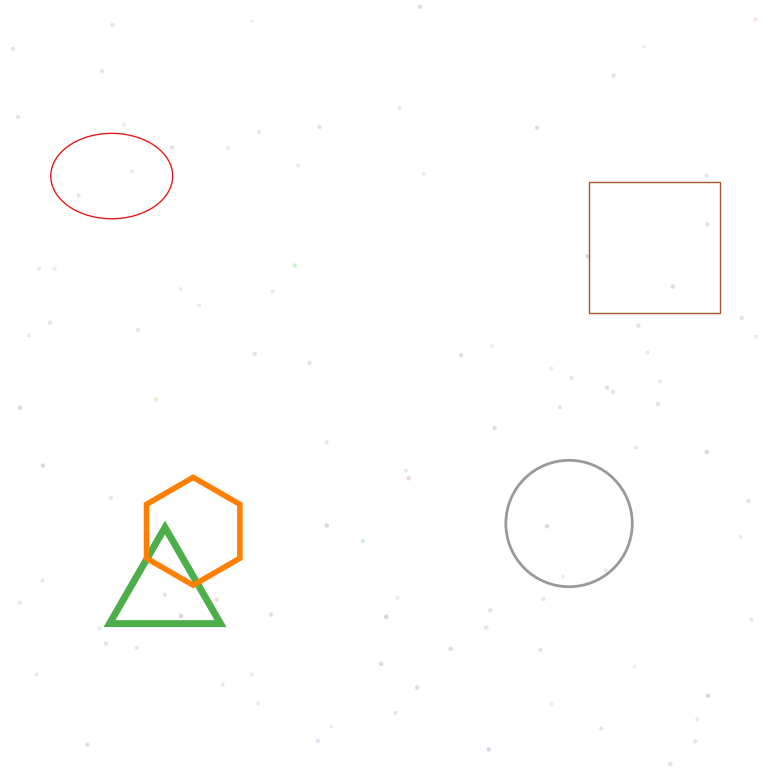[{"shape": "oval", "thickness": 0.5, "radius": 0.4, "center": [0.145, 0.771]}, {"shape": "triangle", "thickness": 2.5, "radius": 0.42, "center": [0.214, 0.232]}, {"shape": "hexagon", "thickness": 2, "radius": 0.35, "center": [0.251, 0.31]}, {"shape": "square", "thickness": 0.5, "radius": 0.42, "center": [0.85, 0.678]}, {"shape": "circle", "thickness": 1, "radius": 0.41, "center": [0.739, 0.32]}]